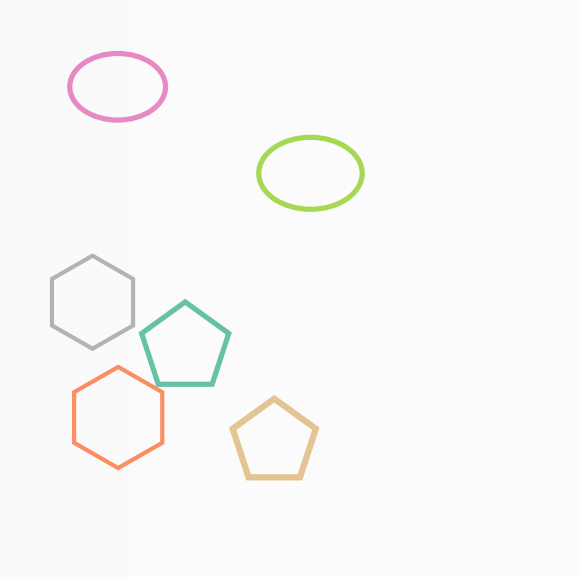[{"shape": "pentagon", "thickness": 2.5, "radius": 0.39, "center": [0.319, 0.397]}, {"shape": "hexagon", "thickness": 2, "radius": 0.44, "center": [0.203, 0.276]}, {"shape": "oval", "thickness": 2.5, "radius": 0.41, "center": [0.202, 0.849]}, {"shape": "oval", "thickness": 2.5, "radius": 0.45, "center": [0.534, 0.699]}, {"shape": "pentagon", "thickness": 3, "radius": 0.38, "center": [0.472, 0.233]}, {"shape": "hexagon", "thickness": 2, "radius": 0.4, "center": [0.159, 0.476]}]